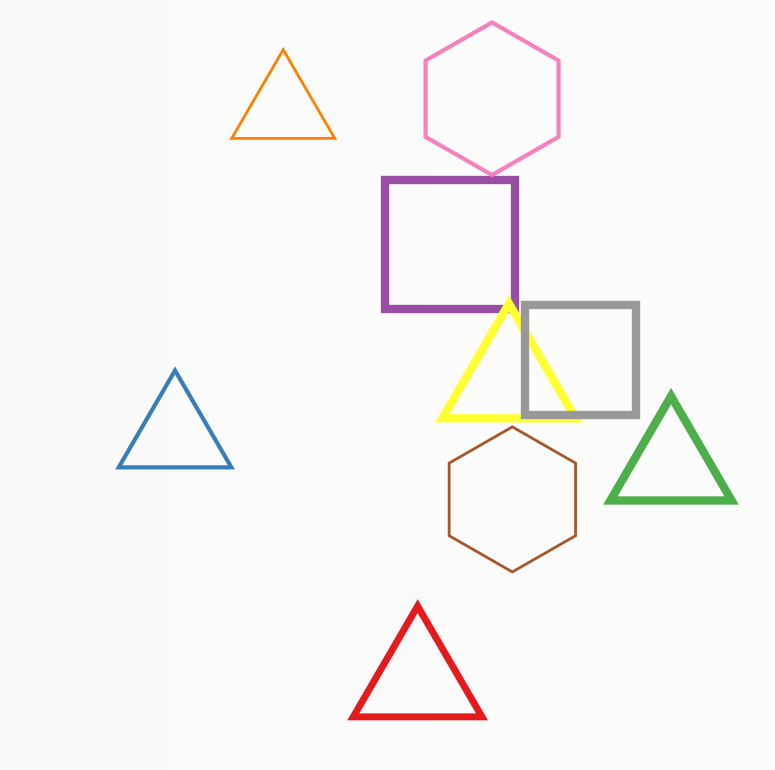[{"shape": "triangle", "thickness": 2.5, "radius": 0.48, "center": [0.539, 0.117]}, {"shape": "triangle", "thickness": 1.5, "radius": 0.42, "center": [0.226, 0.435]}, {"shape": "triangle", "thickness": 3, "radius": 0.45, "center": [0.866, 0.395]}, {"shape": "square", "thickness": 3, "radius": 0.42, "center": [0.581, 0.682]}, {"shape": "triangle", "thickness": 1, "radius": 0.38, "center": [0.365, 0.859]}, {"shape": "triangle", "thickness": 3, "radius": 0.5, "center": [0.657, 0.506]}, {"shape": "hexagon", "thickness": 1, "radius": 0.47, "center": [0.661, 0.351]}, {"shape": "hexagon", "thickness": 1.5, "radius": 0.5, "center": [0.635, 0.872]}, {"shape": "square", "thickness": 3, "radius": 0.36, "center": [0.749, 0.533]}]